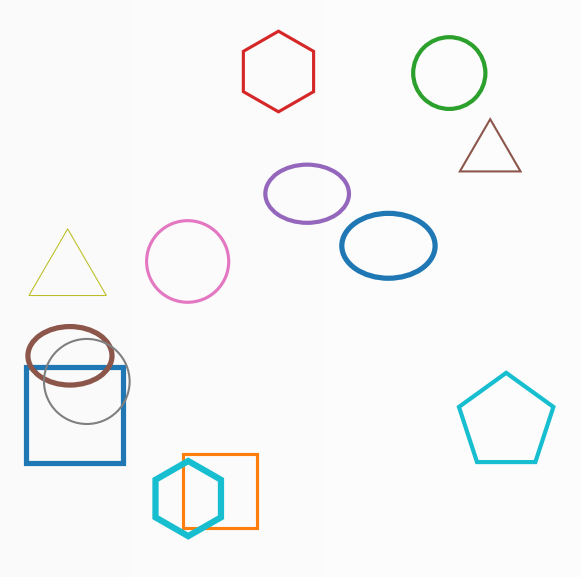[{"shape": "oval", "thickness": 2.5, "radius": 0.4, "center": [0.668, 0.574]}, {"shape": "square", "thickness": 2.5, "radius": 0.42, "center": [0.129, 0.281]}, {"shape": "square", "thickness": 1.5, "radius": 0.32, "center": [0.379, 0.149]}, {"shape": "circle", "thickness": 2, "radius": 0.31, "center": [0.773, 0.873]}, {"shape": "hexagon", "thickness": 1.5, "radius": 0.35, "center": [0.479, 0.875]}, {"shape": "oval", "thickness": 2, "radius": 0.36, "center": [0.528, 0.664]}, {"shape": "triangle", "thickness": 1, "radius": 0.3, "center": [0.843, 0.732]}, {"shape": "oval", "thickness": 2.5, "radius": 0.36, "center": [0.12, 0.383]}, {"shape": "circle", "thickness": 1.5, "radius": 0.35, "center": [0.323, 0.546]}, {"shape": "circle", "thickness": 1, "radius": 0.37, "center": [0.149, 0.339]}, {"shape": "triangle", "thickness": 0.5, "radius": 0.38, "center": [0.116, 0.526]}, {"shape": "hexagon", "thickness": 3, "radius": 0.33, "center": [0.324, 0.136]}, {"shape": "pentagon", "thickness": 2, "radius": 0.43, "center": [0.871, 0.268]}]